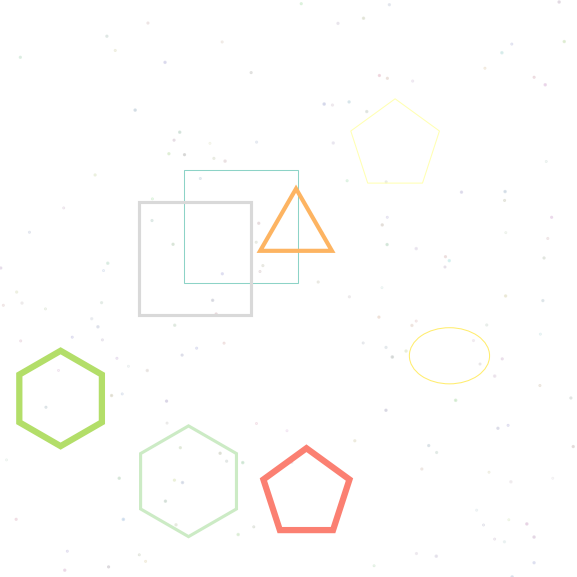[{"shape": "square", "thickness": 0.5, "radius": 0.49, "center": [0.417, 0.607]}, {"shape": "pentagon", "thickness": 0.5, "radius": 0.4, "center": [0.684, 0.747]}, {"shape": "pentagon", "thickness": 3, "radius": 0.39, "center": [0.531, 0.145]}, {"shape": "triangle", "thickness": 2, "radius": 0.36, "center": [0.513, 0.601]}, {"shape": "hexagon", "thickness": 3, "radius": 0.41, "center": [0.105, 0.309]}, {"shape": "square", "thickness": 1.5, "radius": 0.49, "center": [0.338, 0.552]}, {"shape": "hexagon", "thickness": 1.5, "radius": 0.48, "center": [0.326, 0.166]}, {"shape": "oval", "thickness": 0.5, "radius": 0.35, "center": [0.778, 0.383]}]